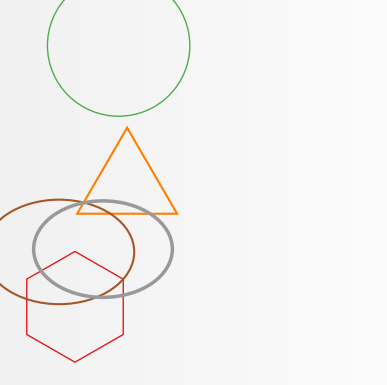[{"shape": "hexagon", "thickness": 1, "radius": 0.72, "center": [0.194, 0.203]}, {"shape": "circle", "thickness": 1, "radius": 0.92, "center": [0.306, 0.882]}, {"shape": "triangle", "thickness": 1.5, "radius": 0.74, "center": [0.328, 0.519]}, {"shape": "oval", "thickness": 1.5, "radius": 0.97, "center": [0.152, 0.346]}, {"shape": "oval", "thickness": 2.5, "radius": 0.89, "center": [0.266, 0.353]}]